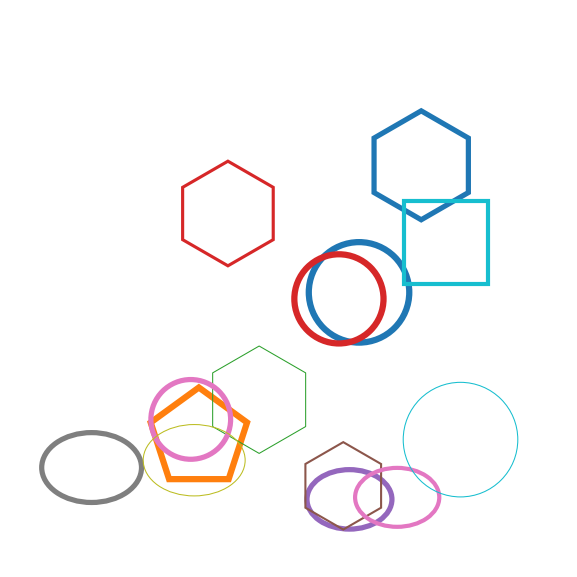[{"shape": "hexagon", "thickness": 2.5, "radius": 0.47, "center": [0.729, 0.713]}, {"shape": "circle", "thickness": 3, "radius": 0.43, "center": [0.622, 0.493]}, {"shape": "pentagon", "thickness": 3, "radius": 0.44, "center": [0.344, 0.24]}, {"shape": "hexagon", "thickness": 0.5, "radius": 0.46, "center": [0.449, 0.307]}, {"shape": "circle", "thickness": 3, "radius": 0.39, "center": [0.587, 0.482]}, {"shape": "hexagon", "thickness": 1.5, "radius": 0.45, "center": [0.395, 0.629]}, {"shape": "oval", "thickness": 2.5, "radius": 0.37, "center": [0.605, 0.134]}, {"shape": "hexagon", "thickness": 1, "radius": 0.38, "center": [0.594, 0.158]}, {"shape": "circle", "thickness": 2.5, "radius": 0.35, "center": [0.33, 0.273]}, {"shape": "oval", "thickness": 2, "radius": 0.36, "center": [0.688, 0.138]}, {"shape": "oval", "thickness": 2.5, "radius": 0.43, "center": [0.159, 0.19]}, {"shape": "oval", "thickness": 0.5, "radius": 0.44, "center": [0.336, 0.202]}, {"shape": "square", "thickness": 2, "radius": 0.36, "center": [0.773, 0.58]}, {"shape": "circle", "thickness": 0.5, "radius": 0.5, "center": [0.797, 0.238]}]